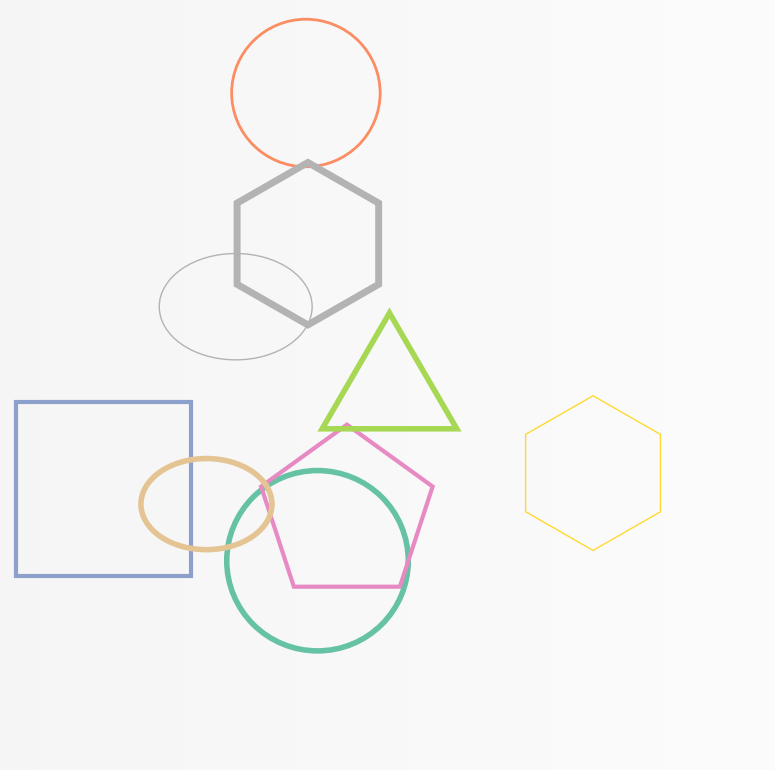[{"shape": "circle", "thickness": 2, "radius": 0.59, "center": [0.41, 0.272]}, {"shape": "circle", "thickness": 1, "radius": 0.48, "center": [0.395, 0.879]}, {"shape": "square", "thickness": 1.5, "radius": 0.56, "center": [0.134, 0.365]}, {"shape": "pentagon", "thickness": 1.5, "radius": 0.58, "center": [0.448, 0.332]}, {"shape": "triangle", "thickness": 2, "radius": 0.5, "center": [0.503, 0.493]}, {"shape": "hexagon", "thickness": 0.5, "radius": 0.5, "center": [0.765, 0.386]}, {"shape": "oval", "thickness": 2, "radius": 0.42, "center": [0.266, 0.345]}, {"shape": "oval", "thickness": 0.5, "radius": 0.49, "center": [0.304, 0.602]}, {"shape": "hexagon", "thickness": 2.5, "radius": 0.53, "center": [0.397, 0.683]}]